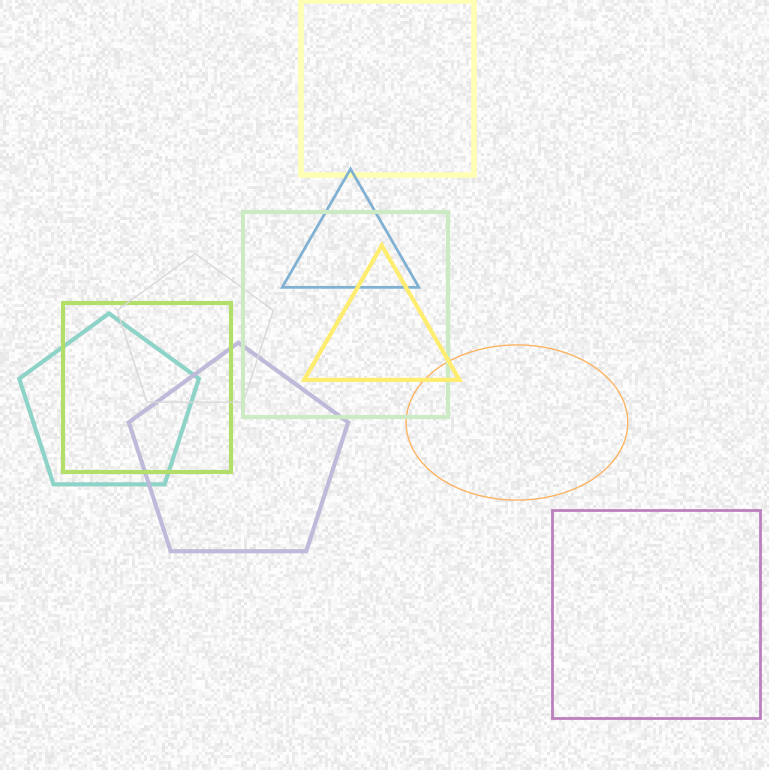[{"shape": "pentagon", "thickness": 1.5, "radius": 0.61, "center": [0.142, 0.47]}, {"shape": "square", "thickness": 2, "radius": 0.56, "center": [0.503, 0.886]}, {"shape": "pentagon", "thickness": 1.5, "radius": 0.75, "center": [0.31, 0.405]}, {"shape": "triangle", "thickness": 1, "radius": 0.51, "center": [0.455, 0.678]}, {"shape": "oval", "thickness": 0.5, "radius": 0.72, "center": [0.671, 0.451]}, {"shape": "square", "thickness": 1.5, "radius": 0.55, "center": [0.191, 0.496]}, {"shape": "pentagon", "thickness": 0.5, "radius": 0.53, "center": [0.254, 0.564]}, {"shape": "square", "thickness": 1, "radius": 0.67, "center": [0.852, 0.203]}, {"shape": "square", "thickness": 1.5, "radius": 0.67, "center": [0.449, 0.591]}, {"shape": "triangle", "thickness": 1.5, "radius": 0.58, "center": [0.496, 0.565]}]